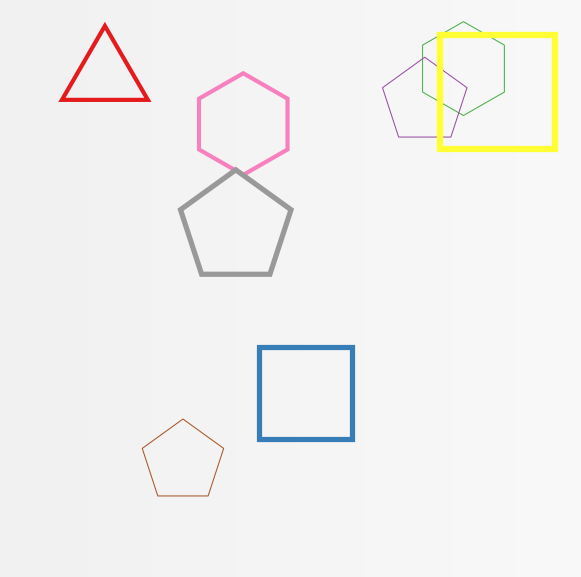[{"shape": "triangle", "thickness": 2, "radius": 0.43, "center": [0.18, 0.869]}, {"shape": "square", "thickness": 2.5, "radius": 0.4, "center": [0.525, 0.318]}, {"shape": "hexagon", "thickness": 0.5, "radius": 0.41, "center": [0.797, 0.88]}, {"shape": "pentagon", "thickness": 0.5, "radius": 0.38, "center": [0.731, 0.824]}, {"shape": "square", "thickness": 3, "radius": 0.49, "center": [0.856, 0.84]}, {"shape": "pentagon", "thickness": 0.5, "radius": 0.37, "center": [0.315, 0.2]}, {"shape": "hexagon", "thickness": 2, "radius": 0.44, "center": [0.419, 0.784]}, {"shape": "pentagon", "thickness": 2.5, "radius": 0.5, "center": [0.406, 0.605]}]